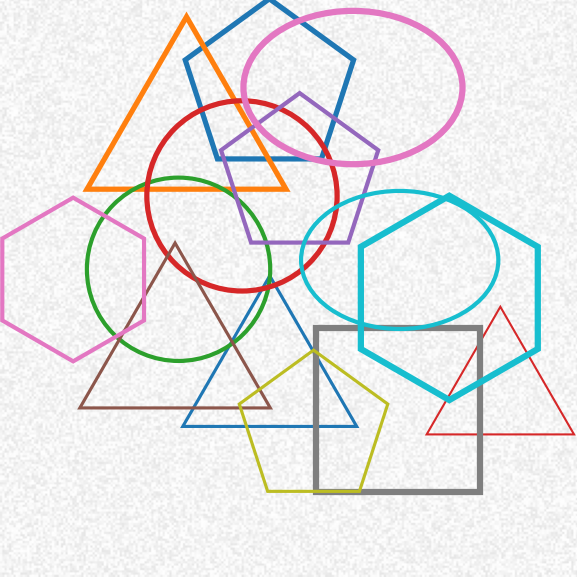[{"shape": "pentagon", "thickness": 2.5, "radius": 0.77, "center": [0.467, 0.848]}, {"shape": "triangle", "thickness": 1.5, "radius": 0.87, "center": [0.467, 0.348]}, {"shape": "triangle", "thickness": 2.5, "radius": 1.0, "center": [0.323, 0.771]}, {"shape": "circle", "thickness": 2, "radius": 0.79, "center": [0.309, 0.533]}, {"shape": "circle", "thickness": 2.5, "radius": 0.82, "center": [0.419, 0.66]}, {"shape": "triangle", "thickness": 1, "radius": 0.74, "center": [0.866, 0.321]}, {"shape": "pentagon", "thickness": 2, "radius": 0.72, "center": [0.519, 0.695]}, {"shape": "triangle", "thickness": 1.5, "radius": 0.95, "center": [0.303, 0.388]}, {"shape": "oval", "thickness": 3, "radius": 0.95, "center": [0.611, 0.848]}, {"shape": "hexagon", "thickness": 2, "radius": 0.71, "center": [0.127, 0.515]}, {"shape": "square", "thickness": 3, "radius": 0.71, "center": [0.689, 0.289]}, {"shape": "pentagon", "thickness": 1.5, "radius": 0.68, "center": [0.543, 0.258]}, {"shape": "hexagon", "thickness": 3, "radius": 0.88, "center": [0.778, 0.483]}, {"shape": "oval", "thickness": 2, "radius": 0.85, "center": [0.692, 0.549]}]